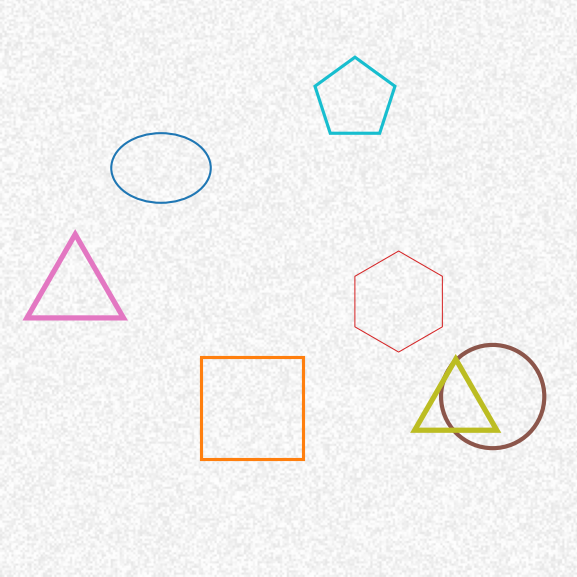[{"shape": "oval", "thickness": 1, "radius": 0.43, "center": [0.279, 0.708]}, {"shape": "square", "thickness": 1.5, "radius": 0.44, "center": [0.436, 0.293]}, {"shape": "hexagon", "thickness": 0.5, "radius": 0.44, "center": [0.69, 0.477]}, {"shape": "circle", "thickness": 2, "radius": 0.45, "center": [0.853, 0.312]}, {"shape": "triangle", "thickness": 2.5, "radius": 0.48, "center": [0.13, 0.497]}, {"shape": "triangle", "thickness": 2.5, "radius": 0.41, "center": [0.789, 0.295]}, {"shape": "pentagon", "thickness": 1.5, "radius": 0.36, "center": [0.615, 0.827]}]